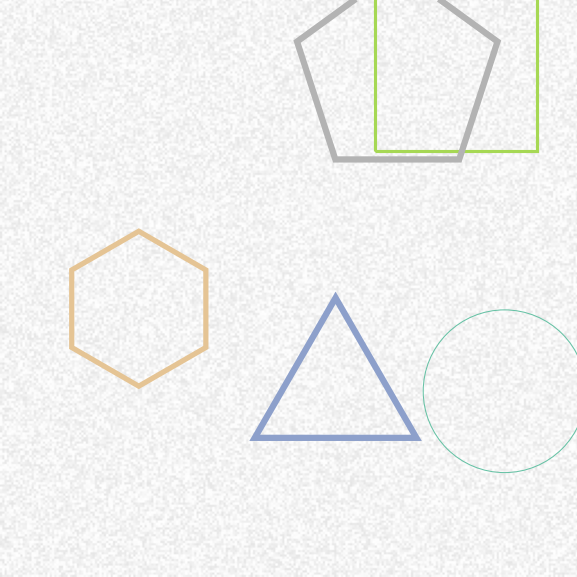[{"shape": "circle", "thickness": 0.5, "radius": 0.7, "center": [0.874, 0.322]}, {"shape": "triangle", "thickness": 3, "radius": 0.81, "center": [0.581, 0.322]}, {"shape": "square", "thickness": 1.5, "radius": 0.7, "center": [0.789, 0.877]}, {"shape": "hexagon", "thickness": 2.5, "radius": 0.67, "center": [0.24, 0.465]}, {"shape": "pentagon", "thickness": 3, "radius": 0.91, "center": [0.688, 0.871]}]